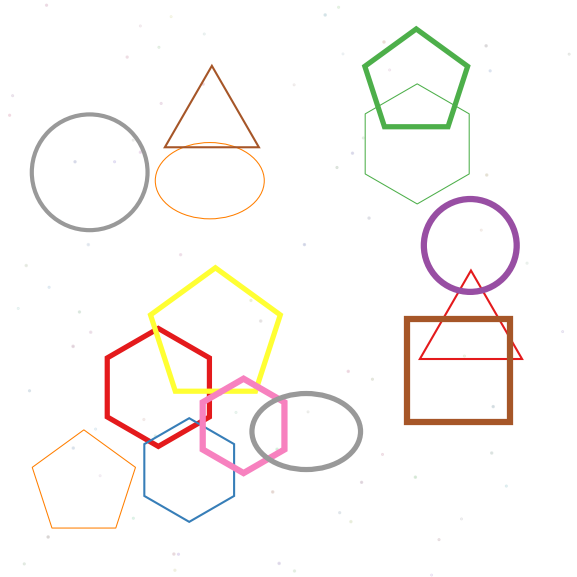[{"shape": "hexagon", "thickness": 2.5, "radius": 0.51, "center": [0.274, 0.328]}, {"shape": "triangle", "thickness": 1, "radius": 0.51, "center": [0.816, 0.429]}, {"shape": "hexagon", "thickness": 1, "radius": 0.45, "center": [0.328, 0.185]}, {"shape": "hexagon", "thickness": 0.5, "radius": 0.52, "center": [0.722, 0.75]}, {"shape": "pentagon", "thickness": 2.5, "radius": 0.47, "center": [0.721, 0.855]}, {"shape": "circle", "thickness": 3, "radius": 0.4, "center": [0.814, 0.574]}, {"shape": "pentagon", "thickness": 0.5, "radius": 0.47, "center": [0.145, 0.161]}, {"shape": "oval", "thickness": 0.5, "radius": 0.47, "center": [0.363, 0.686]}, {"shape": "pentagon", "thickness": 2.5, "radius": 0.59, "center": [0.373, 0.417]}, {"shape": "square", "thickness": 3, "radius": 0.44, "center": [0.793, 0.358]}, {"shape": "triangle", "thickness": 1, "radius": 0.47, "center": [0.367, 0.791]}, {"shape": "hexagon", "thickness": 3, "radius": 0.41, "center": [0.422, 0.262]}, {"shape": "oval", "thickness": 2.5, "radius": 0.47, "center": [0.53, 0.252]}, {"shape": "circle", "thickness": 2, "radius": 0.5, "center": [0.155, 0.701]}]